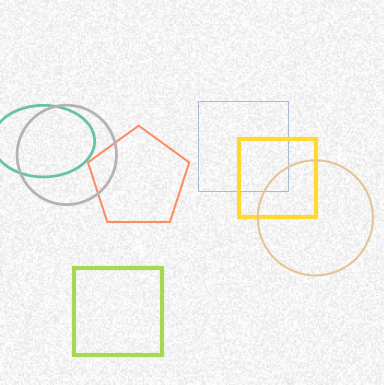[{"shape": "oval", "thickness": 2, "radius": 0.66, "center": [0.113, 0.633]}, {"shape": "pentagon", "thickness": 1.5, "radius": 0.69, "center": [0.36, 0.535]}, {"shape": "square", "thickness": 0.5, "radius": 0.58, "center": [0.631, 0.62]}, {"shape": "square", "thickness": 3, "radius": 0.57, "center": [0.306, 0.191]}, {"shape": "square", "thickness": 3, "radius": 0.5, "center": [0.721, 0.538]}, {"shape": "circle", "thickness": 1.5, "radius": 0.75, "center": [0.819, 0.434]}, {"shape": "circle", "thickness": 2, "radius": 0.65, "center": [0.173, 0.598]}]